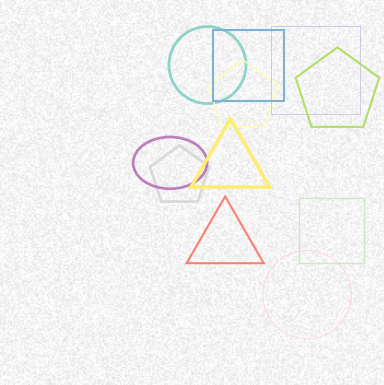[{"shape": "circle", "thickness": 2, "radius": 0.5, "center": [0.539, 0.831]}, {"shape": "pentagon", "thickness": 1, "radius": 0.48, "center": [0.632, 0.748]}, {"shape": "square", "thickness": 0.5, "radius": 0.57, "center": [0.819, 0.819]}, {"shape": "triangle", "thickness": 1.5, "radius": 0.58, "center": [0.585, 0.374]}, {"shape": "square", "thickness": 1.5, "radius": 0.46, "center": [0.646, 0.83]}, {"shape": "pentagon", "thickness": 1.5, "radius": 0.57, "center": [0.877, 0.763]}, {"shape": "circle", "thickness": 0.5, "radius": 0.57, "center": [0.798, 0.235]}, {"shape": "pentagon", "thickness": 2, "radius": 0.4, "center": [0.466, 0.542]}, {"shape": "oval", "thickness": 2, "radius": 0.48, "center": [0.442, 0.577]}, {"shape": "square", "thickness": 1, "radius": 0.42, "center": [0.862, 0.402]}, {"shape": "triangle", "thickness": 2.5, "radius": 0.59, "center": [0.598, 0.573]}]